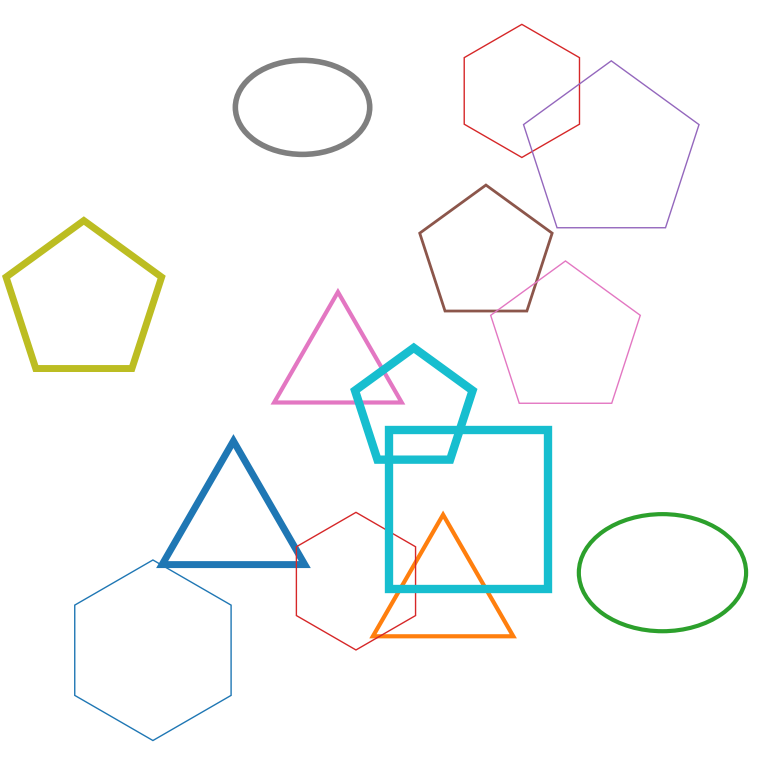[{"shape": "triangle", "thickness": 2.5, "radius": 0.53, "center": [0.303, 0.32]}, {"shape": "hexagon", "thickness": 0.5, "radius": 0.59, "center": [0.199, 0.156]}, {"shape": "triangle", "thickness": 1.5, "radius": 0.53, "center": [0.575, 0.226]}, {"shape": "oval", "thickness": 1.5, "radius": 0.54, "center": [0.86, 0.256]}, {"shape": "hexagon", "thickness": 0.5, "radius": 0.43, "center": [0.678, 0.882]}, {"shape": "hexagon", "thickness": 0.5, "radius": 0.45, "center": [0.462, 0.245]}, {"shape": "pentagon", "thickness": 0.5, "radius": 0.6, "center": [0.794, 0.801]}, {"shape": "pentagon", "thickness": 1, "radius": 0.45, "center": [0.631, 0.669]}, {"shape": "pentagon", "thickness": 0.5, "radius": 0.51, "center": [0.734, 0.559]}, {"shape": "triangle", "thickness": 1.5, "radius": 0.48, "center": [0.439, 0.525]}, {"shape": "oval", "thickness": 2, "radius": 0.44, "center": [0.393, 0.861]}, {"shape": "pentagon", "thickness": 2.5, "radius": 0.53, "center": [0.109, 0.607]}, {"shape": "pentagon", "thickness": 3, "radius": 0.4, "center": [0.537, 0.468]}, {"shape": "square", "thickness": 3, "radius": 0.52, "center": [0.608, 0.338]}]